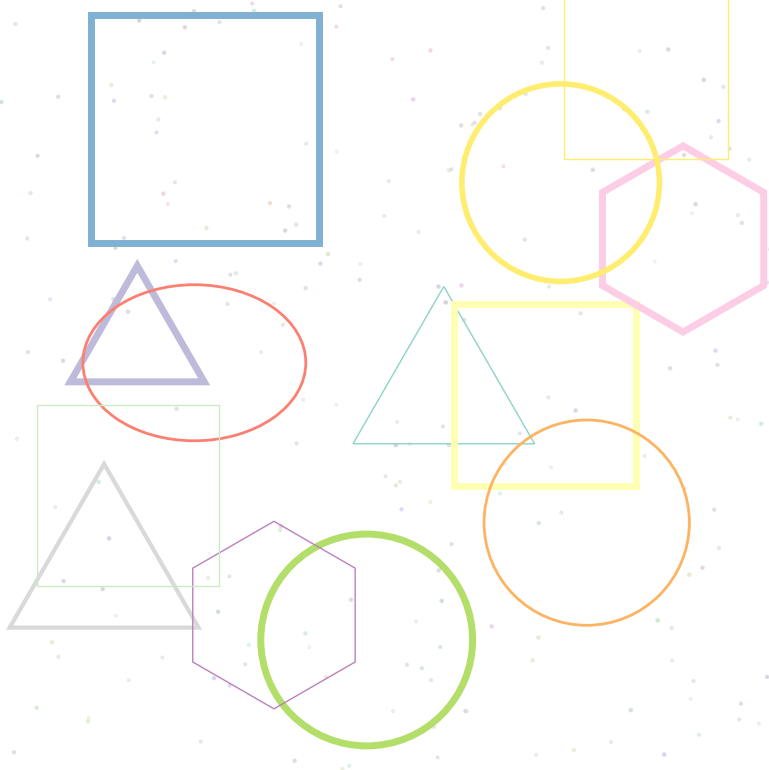[{"shape": "triangle", "thickness": 0.5, "radius": 0.68, "center": [0.576, 0.492]}, {"shape": "square", "thickness": 2.5, "radius": 0.59, "center": [0.707, 0.487]}, {"shape": "triangle", "thickness": 2.5, "radius": 0.5, "center": [0.178, 0.554]}, {"shape": "oval", "thickness": 1, "radius": 0.72, "center": [0.252, 0.529]}, {"shape": "square", "thickness": 2.5, "radius": 0.74, "center": [0.266, 0.833]}, {"shape": "circle", "thickness": 1, "radius": 0.67, "center": [0.762, 0.321]}, {"shape": "circle", "thickness": 2.5, "radius": 0.69, "center": [0.476, 0.169]}, {"shape": "hexagon", "thickness": 2.5, "radius": 0.6, "center": [0.887, 0.69]}, {"shape": "triangle", "thickness": 1.5, "radius": 0.71, "center": [0.135, 0.256]}, {"shape": "hexagon", "thickness": 0.5, "radius": 0.61, "center": [0.356, 0.201]}, {"shape": "square", "thickness": 0.5, "radius": 0.59, "center": [0.166, 0.356]}, {"shape": "circle", "thickness": 2, "radius": 0.64, "center": [0.728, 0.763]}, {"shape": "square", "thickness": 0.5, "radius": 0.53, "center": [0.839, 0.9]}]